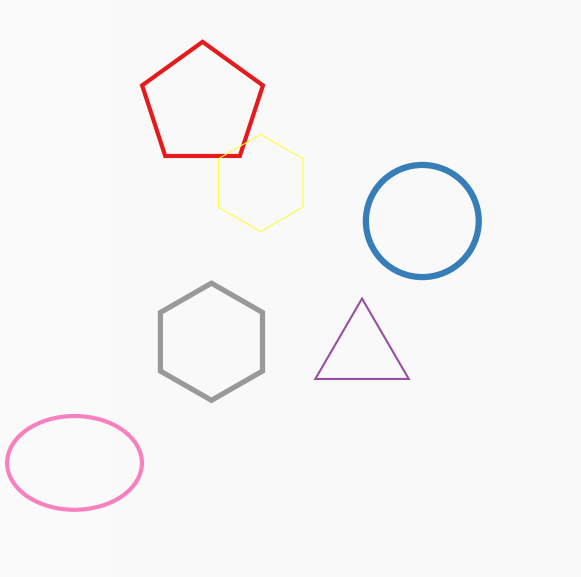[{"shape": "pentagon", "thickness": 2, "radius": 0.55, "center": [0.348, 0.817]}, {"shape": "circle", "thickness": 3, "radius": 0.49, "center": [0.727, 0.616]}, {"shape": "triangle", "thickness": 1, "radius": 0.46, "center": [0.623, 0.389]}, {"shape": "hexagon", "thickness": 0.5, "radius": 0.42, "center": [0.449, 0.682]}, {"shape": "oval", "thickness": 2, "radius": 0.58, "center": [0.128, 0.198]}, {"shape": "hexagon", "thickness": 2.5, "radius": 0.51, "center": [0.364, 0.407]}]